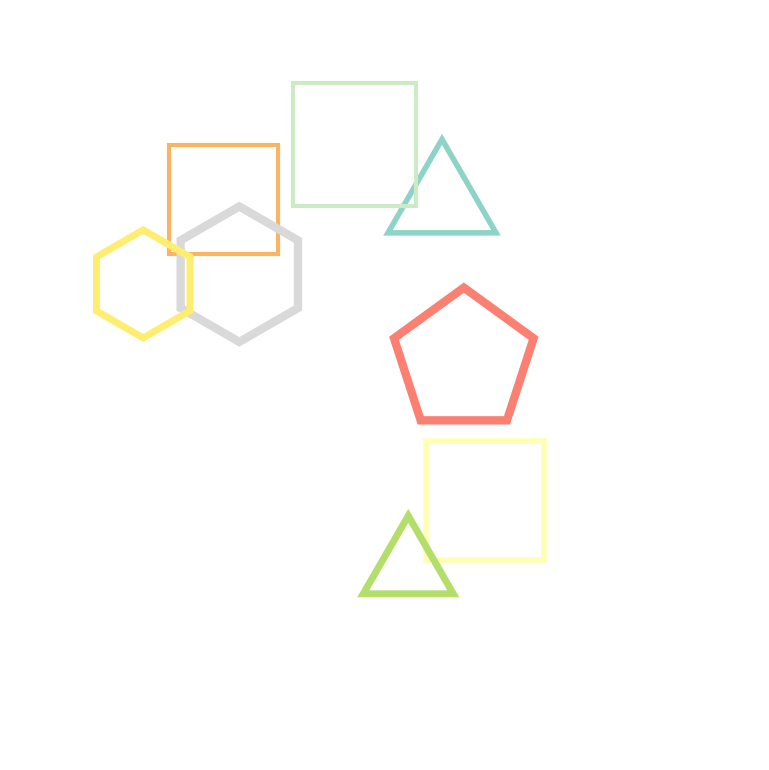[{"shape": "triangle", "thickness": 2, "radius": 0.4, "center": [0.574, 0.738]}, {"shape": "square", "thickness": 2, "radius": 0.39, "center": [0.63, 0.35]}, {"shape": "pentagon", "thickness": 3, "radius": 0.48, "center": [0.602, 0.531]}, {"shape": "square", "thickness": 1.5, "radius": 0.35, "center": [0.29, 0.741]}, {"shape": "triangle", "thickness": 2.5, "radius": 0.34, "center": [0.53, 0.263]}, {"shape": "hexagon", "thickness": 3, "radius": 0.44, "center": [0.311, 0.644]}, {"shape": "square", "thickness": 1.5, "radius": 0.4, "center": [0.461, 0.813]}, {"shape": "hexagon", "thickness": 2.5, "radius": 0.35, "center": [0.186, 0.631]}]